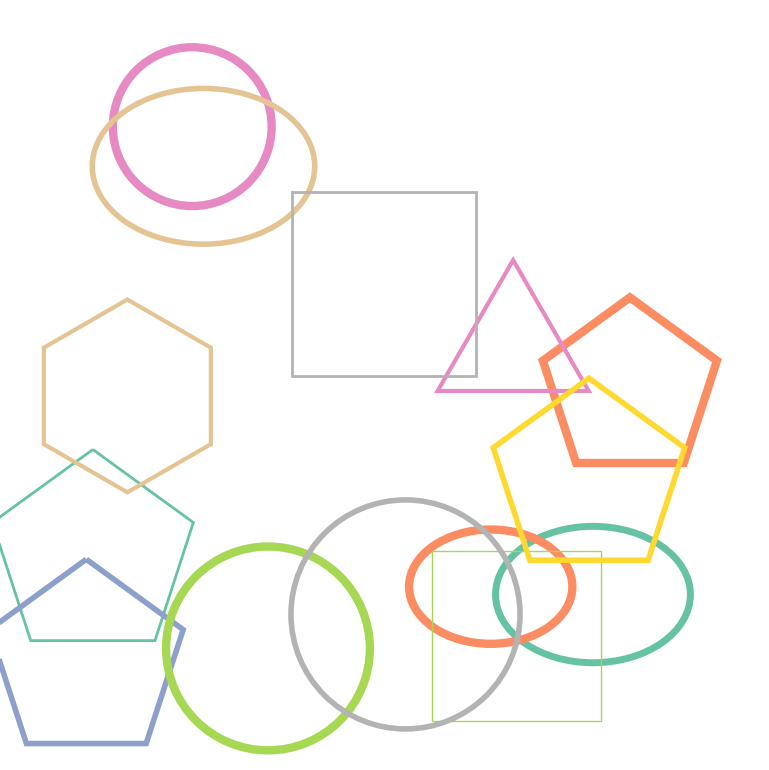[{"shape": "oval", "thickness": 2.5, "radius": 0.63, "center": [0.77, 0.228]}, {"shape": "pentagon", "thickness": 1, "radius": 0.69, "center": [0.121, 0.279]}, {"shape": "oval", "thickness": 3, "radius": 0.53, "center": [0.637, 0.238]}, {"shape": "pentagon", "thickness": 3, "radius": 0.59, "center": [0.818, 0.495]}, {"shape": "pentagon", "thickness": 2, "radius": 0.66, "center": [0.112, 0.141]}, {"shape": "triangle", "thickness": 1.5, "radius": 0.57, "center": [0.666, 0.549]}, {"shape": "circle", "thickness": 3, "radius": 0.52, "center": [0.25, 0.836]}, {"shape": "square", "thickness": 0.5, "radius": 0.55, "center": [0.67, 0.174]}, {"shape": "circle", "thickness": 3, "radius": 0.66, "center": [0.348, 0.158]}, {"shape": "pentagon", "thickness": 2, "radius": 0.65, "center": [0.765, 0.378]}, {"shape": "oval", "thickness": 2, "radius": 0.72, "center": [0.264, 0.784]}, {"shape": "hexagon", "thickness": 1.5, "radius": 0.63, "center": [0.165, 0.486]}, {"shape": "circle", "thickness": 2, "radius": 0.74, "center": [0.527, 0.202]}, {"shape": "square", "thickness": 1, "radius": 0.6, "center": [0.499, 0.631]}]